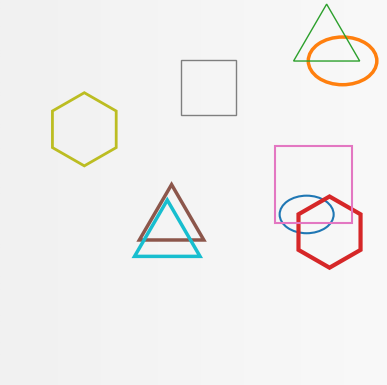[{"shape": "oval", "thickness": 1.5, "radius": 0.35, "center": [0.791, 0.443]}, {"shape": "oval", "thickness": 2.5, "radius": 0.44, "center": [0.884, 0.842]}, {"shape": "triangle", "thickness": 1, "radius": 0.49, "center": [0.843, 0.891]}, {"shape": "hexagon", "thickness": 3, "radius": 0.46, "center": [0.85, 0.397]}, {"shape": "triangle", "thickness": 2.5, "radius": 0.48, "center": [0.443, 0.425]}, {"shape": "square", "thickness": 1.5, "radius": 0.49, "center": [0.809, 0.521]}, {"shape": "square", "thickness": 1, "radius": 0.35, "center": [0.539, 0.773]}, {"shape": "hexagon", "thickness": 2, "radius": 0.48, "center": [0.218, 0.664]}, {"shape": "triangle", "thickness": 2.5, "radius": 0.49, "center": [0.432, 0.383]}]